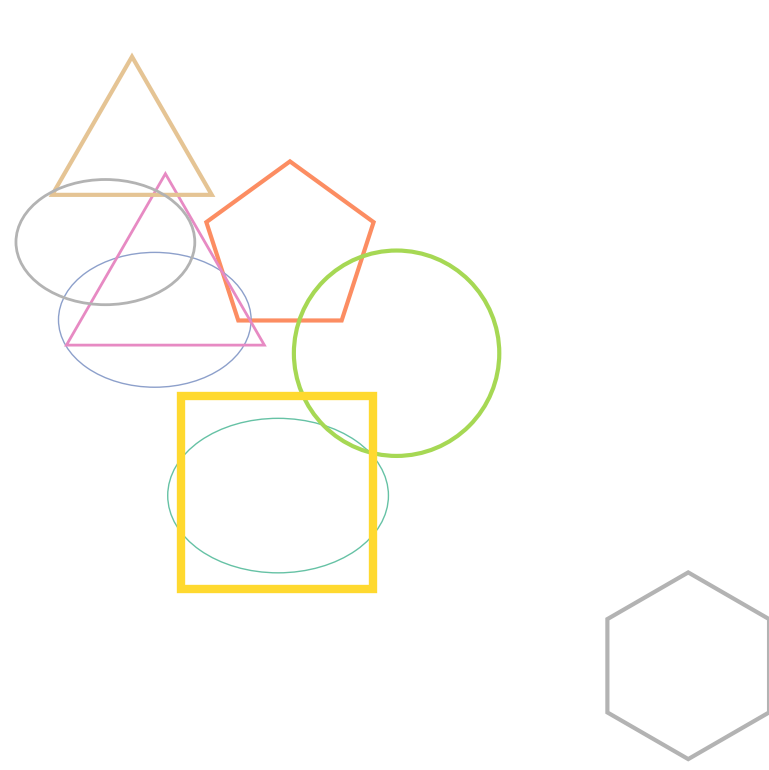[{"shape": "oval", "thickness": 0.5, "radius": 0.72, "center": [0.361, 0.356]}, {"shape": "pentagon", "thickness": 1.5, "radius": 0.57, "center": [0.377, 0.676]}, {"shape": "oval", "thickness": 0.5, "radius": 0.63, "center": [0.201, 0.585]}, {"shape": "triangle", "thickness": 1, "radius": 0.74, "center": [0.215, 0.626]}, {"shape": "circle", "thickness": 1.5, "radius": 0.67, "center": [0.515, 0.541]}, {"shape": "square", "thickness": 3, "radius": 0.62, "center": [0.36, 0.361]}, {"shape": "triangle", "thickness": 1.5, "radius": 0.6, "center": [0.171, 0.807]}, {"shape": "oval", "thickness": 1, "radius": 0.58, "center": [0.137, 0.686]}, {"shape": "hexagon", "thickness": 1.5, "radius": 0.61, "center": [0.894, 0.135]}]